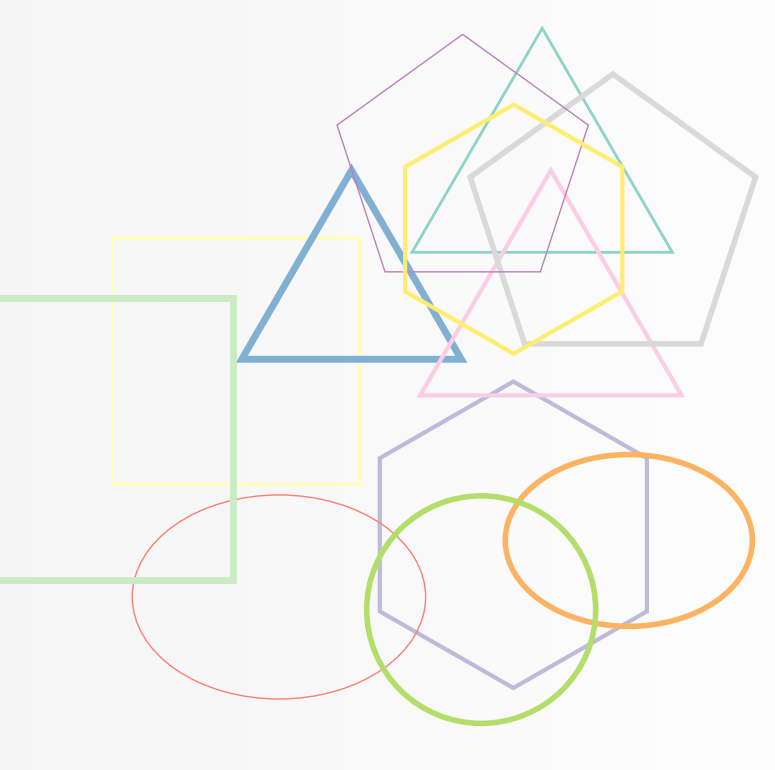[{"shape": "triangle", "thickness": 1, "radius": 0.97, "center": [0.7, 0.769]}, {"shape": "square", "thickness": 1, "radius": 0.8, "center": [0.304, 0.531]}, {"shape": "hexagon", "thickness": 1.5, "radius": 0.99, "center": [0.662, 0.306]}, {"shape": "oval", "thickness": 0.5, "radius": 0.95, "center": [0.36, 0.225]}, {"shape": "triangle", "thickness": 2.5, "radius": 0.82, "center": [0.454, 0.615]}, {"shape": "oval", "thickness": 2, "radius": 0.8, "center": [0.811, 0.298]}, {"shape": "circle", "thickness": 2, "radius": 0.74, "center": [0.621, 0.208]}, {"shape": "triangle", "thickness": 1.5, "radius": 0.97, "center": [0.711, 0.584]}, {"shape": "pentagon", "thickness": 2, "radius": 0.97, "center": [0.791, 0.71]}, {"shape": "pentagon", "thickness": 0.5, "radius": 0.85, "center": [0.597, 0.785]}, {"shape": "square", "thickness": 2.5, "radius": 0.92, "center": [0.117, 0.429]}, {"shape": "hexagon", "thickness": 1.5, "radius": 0.81, "center": [0.663, 0.702]}]